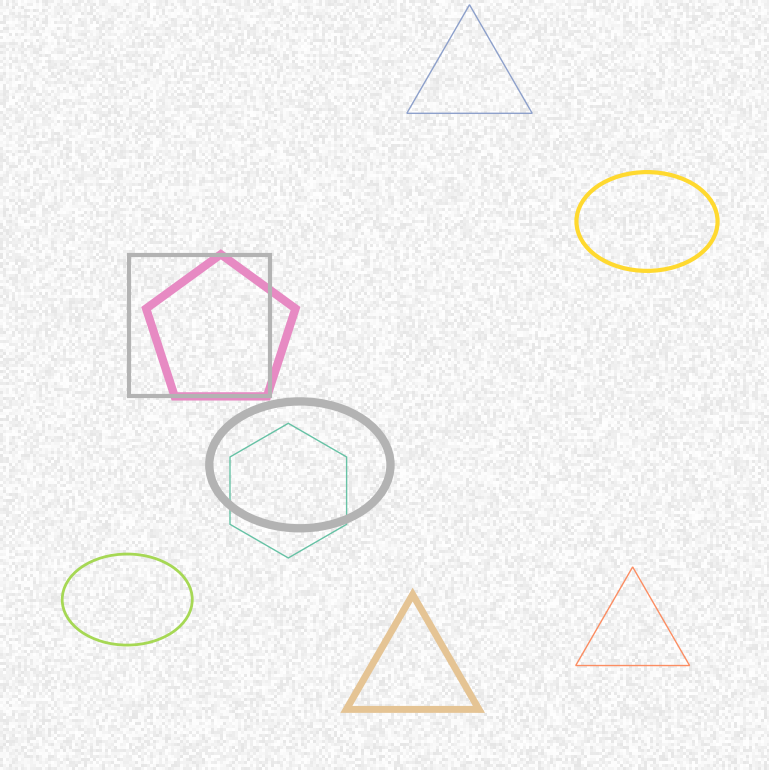[{"shape": "hexagon", "thickness": 0.5, "radius": 0.44, "center": [0.374, 0.363]}, {"shape": "triangle", "thickness": 0.5, "radius": 0.43, "center": [0.822, 0.178]}, {"shape": "triangle", "thickness": 0.5, "radius": 0.47, "center": [0.61, 0.9]}, {"shape": "pentagon", "thickness": 3, "radius": 0.51, "center": [0.287, 0.568]}, {"shape": "oval", "thickness": 1, "radius": 0.42, "center": [0.165, 0.221]}, {"shape": "oval", "thickness": 1.5, "radius": 0.46, "center": [0.84, 0.712]}, {"shape": "triangle", "thickness": 2.5, "radius": 0.5, "center": [0.536, 0.128]}, {"shape": "oval", "thickness": 3, "radius": 0.59, "center": [0.389, 0.396]}, {"shape": "square", "thickness": 1.5, "radius": 0.46, "center": [0.259, 0.577]}]